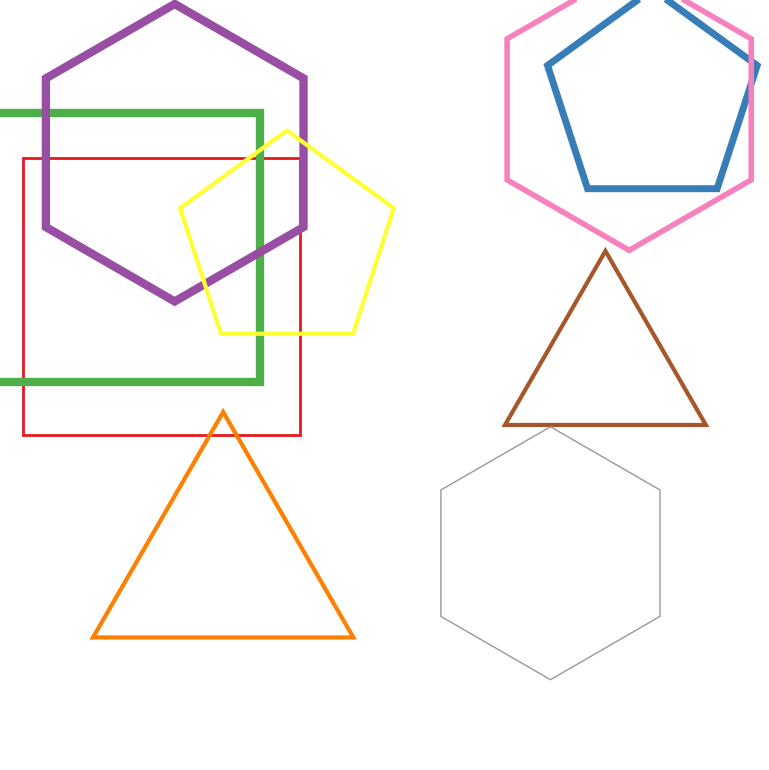[{"shape": "square", "thickness": 1, "radius": 0.9, "center": [0.209, 0.615]}, {"shape": "pentagon", "thickness": 2.5, "radius": 0.72, "center": [0.847, 0.871]}, {"shape": "square", "thickness": 3, "radius": 0.87, "center": [0.163, 0.679]}, {"shape": "hexagon", "thickness": 3, "radius": 0.97, "center": [0.227, 0.802]}, {"shape": "triangle", "thickness": 1.5, "radius": 0.98, "center": [0.29, 0.27]}, {"shape": "pentagon", "thickness": 1.5, "radius": 0.73, "center": [0.373, 0.685]}, {"shape": "triangle", "thickness": 1.5, "radius": 0.75, "center": [0.786, 0.523]}, {"shape": "hexagon", "thickness": 2, "radius": 0.92, "center": [0.817, 0.858]}, {"shape": "hexagon", "thickness": 0.5, "radius": 0.82, "center": [0.715, 0.282]}]